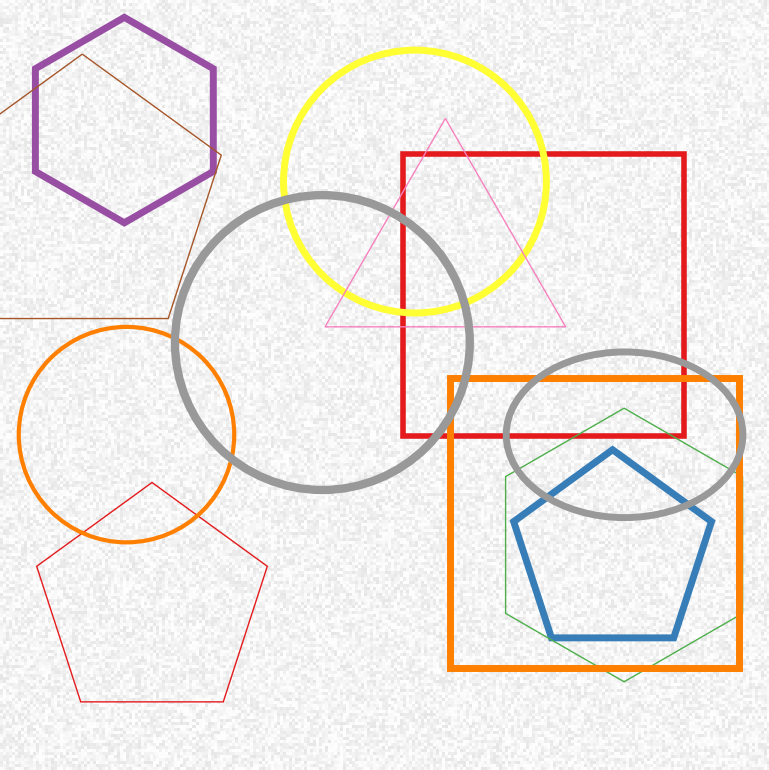[{"shape": "square", "thickness": 2, "radius": 0.91, "center": [0.706, 0.617]}, {"shape": "pentagon", "thickness": 0.5, "radius": 0.79, "center": [0.197, 0.216]}, {"shape": "pentagon", "thickness": 2.5, "radius": 0.68, "center": [0.796, 0.281]}, {"shape": "hexagon", "thickness": 0.5, "radius": 0.89, "center": [0.811, 0.292]}, {"shape": "hexagon", "thickness": 2.5, "radius": 0.67, "center": [0.161, 0.844]}, {"shape": "square", "thickness": 2.5, "radius": 0.94, "center": [0.772, 0.321]}, {"shape": "circle", "thickness": 1.5, "radius": 0.7, "center": [0.164, 0.436]}, {"shape": "circle", "thickness": 2.5, "radius": 0.85, "center": [0.539, 0.764]}, {"shape": "pentagon", "thickness": 0.5, "radius": 0.95, "center": [0.107, 0.74]}, {"shape": "triangle", "thickness": 0.5, "radius": 0.9, "center": [0.578, 0.666]}, {"shape": "oval", "thickness": 2.5, "radius": 0.77, "center": [0.811, 0.435]}, {"shape": "circle", "thickness": 3, "radius": 0.96, "center": [0.419, 0.555]}]